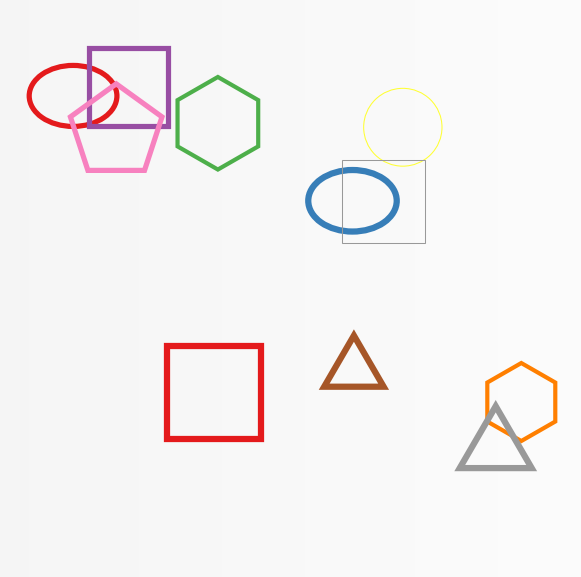[{"shape": "square", "thickness": 3, "radius": 0.4, "center": [0.369, 0.319]}, {"shape": "oval", "thickness": 2.5, "radius": 0.38, "center": [0.126, 0.833]}, {"shape": "oval", "thickness": 3, "radius": 0.38, "center": [0.606, 0.651]}, {"shape": "hexagon", "thickness": 2, "radius": 0.4, "center": [0.375, 0.786]}, {"shape": "square", "thickness": 2.5, "radius": 0.34, "center": [0.22, 0.848]}, {"shape": "hexagon", "thickness": 2, "radius": 0.34, "center": [0.897, 0.303]}, {"shape": "circle", "thickness": 0.5, "radius": 0.34, "center": [0.693, 0.779]}, {"shape": "triangle", "thickness": 3, "radius": 0.3, "center": [0.609, 0.359]}, {"shape": "pentagon", "thickness": 2.5, "radius": 0.41, "center": [0.2, 0.771]}, {"shape": "triangle", "thickness": 3, "radius": 0.36, "center": [0.853, 0.224]}, {"shape": "square", "thickness": 0.5, "radius": 0.36, "center": [0.659, 0.65]}]